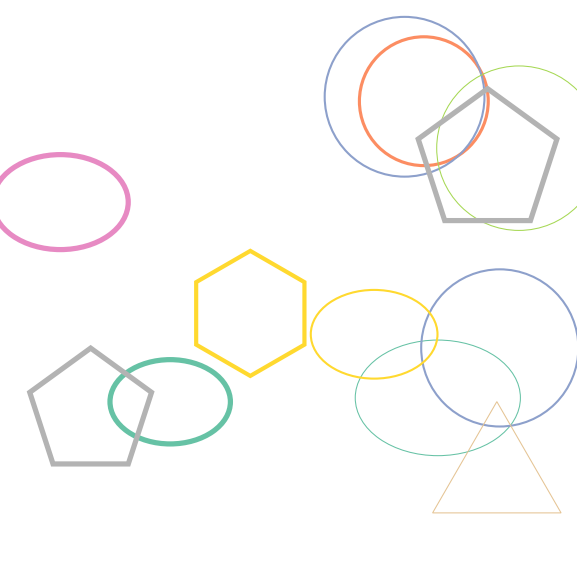[{"shape": "oval", "thickness": 2.5, "radius": 0.52, "center": [0.295, 0.303]}, {"shape": "oval", "thickness": 0.5, "radius": 0.71, "center": [0.758, 0.31]}, {"shape": "circle", "thickness": 1.5, "radius": 0.56, "center": [0.734, 0.824]}, {"shape": "circle", "thickness": 1, "radius": 0.69, "center": [0.701, 0.832]}, {"shape": "circle", "thickness": 1, "radius": 0.68, "center": [0.865, 0.397]}, {"shape": "oval", "thickness": 2.5, "radius": 0.59, "center": [0.105, 0.649]}, {"shape": "circle", "thickness": 0.5, "radius": 0.71, "center": [0.899, 0.743]}, {"shape": "hexagon", "thickness": 2, "radius": 0.54, "center": [0.433, 0.456]}, {"shape": "oval", "thickness": 1, "radius": 0.55, "center": [0.648, 0.42]}, {"shape": "triangle", "thickness": 0.5, "radius": 0.64, "center": [0.86, 0.175]}, {"shape": "pentagon", "thickness": 2.5, "radius": 0.55, "center": [0.157, 0.285]}, {"shape": "pentagon", "thickness": 2.5, "radius": 0.63, "center": [0.844, 0.719]}]